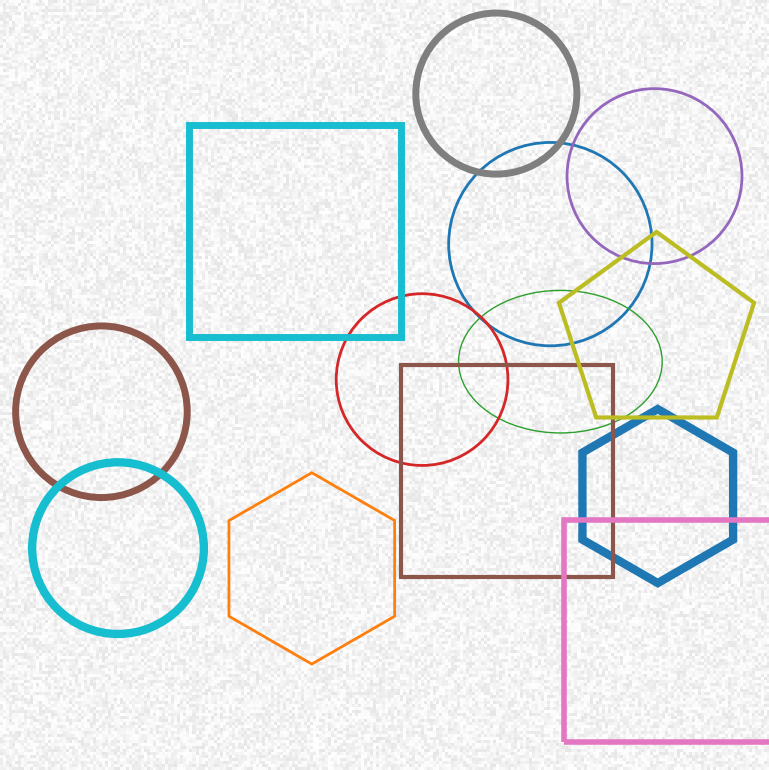[{"shape": "circle", "thickness": 1, "radius": 0.66, "center": [0.715, 0.683]}, {"shape": "hexagon", "thickness": 3, "radius": 0.56, "center": [0.854, 0.356]}, {"shape": "hexagon", "thickness": 1, "radius": 0.62, "center": [0.405, 0.262]}, {"shape": "oval", "thickness": 0.5, "radius": 0.66, "center": [0.728, 0.53]}, {"shape": "circle", "thickness": 1, "radius": 0.56, "center": [0.548, 0.507]}, {"shape": "circle", "thickness": 1, "radius": 0.57, "center": [0.85, 0.771]}, {"shape": "square", "thickness": 1.5, "radius": 0.69, "center": [0.658, 0.388]}, {"shape": "circle", "thickness": 2.5, "radius": 0.56, "center": [0.132, 0.465]}, {"shape": "square", "thickness": 2, "radius": 0.72, "center": [0.876, 0.18]}, {"shape": "circle", "thickness": 2.5, "radius": 0.52, "center": [0.645, 0.878]}, {"shape": "pentagon", "thickness": 1.5, "radius": 0.67, "center": [0.853, 0.566]}, {"shape": "circle", "thickness": 3, "radius": 0.56, "center": [0.153, 0.288]}, {"shape": "square", "thickness": 2.5, "radius": 0.69, "center": [0.383, 0.7]}]